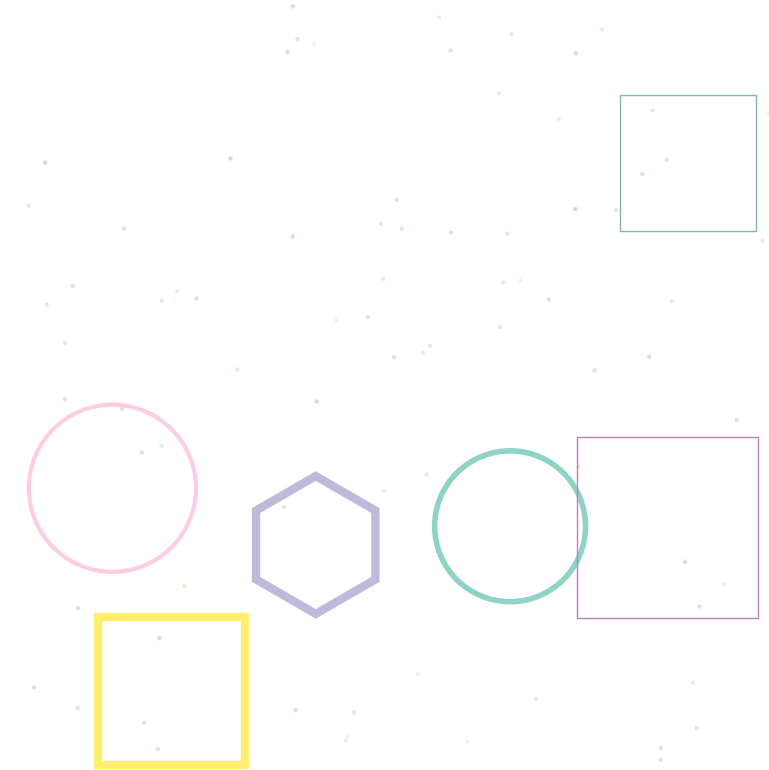[{"shape": "circle", "thickness": 2, "radius": 0.49, "center": [0.662, 0.317]}, {"shape": "hexagon", "thickness": 3, "radius": 0.45, "center": [0.41, 0.292]}, {"shape": "square", "thickness": 0.5, "radius": 0.44, "center": [0.894, 0.789]}, {"shape": "circle", "thickness": 1.5, "radius": 0.54, "center": [0.146, 0.366]}, {"shape": "square", "thickness": 0.5, "radius": 0.59, "center": [0.866, 0.315]}, {"shape": "square", "thickness": 3, "radius": 0.48, "center": [0.223, 0.103]}]